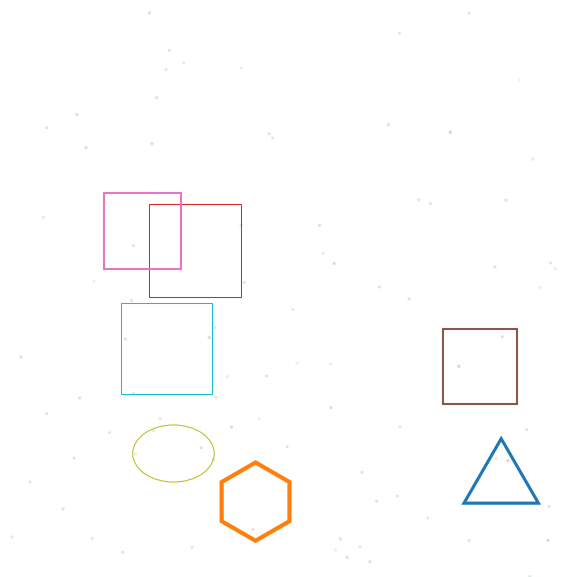[{"shape": "triangle", "thickness": 1.5, "radius": 0.37, "center": [0.868, 0.165]}, {"shape": "hexagon", "thickness": 2, "radius": 0.34, "center": [0.443, 0.131]}, {"shape": "square", "thickness": 0.5, "radius": 0.4, "center": [0.338, 0.566]}, {"shape": "square", "thickness": 1, "radius": 0.32, "center": [0.831, 0.365]}, {"shape": "square", "thickness": 1, "radius": 0.33, "center": [0.247, 0.599]}, {"shape": "oval", "thickness": 0.5, "radius": 0.35, "center": [0.3, 0.214]}, {"shape": "square", "thickness": 0.5, "radius": 0.39, "center": [0.288, 0.395]}]